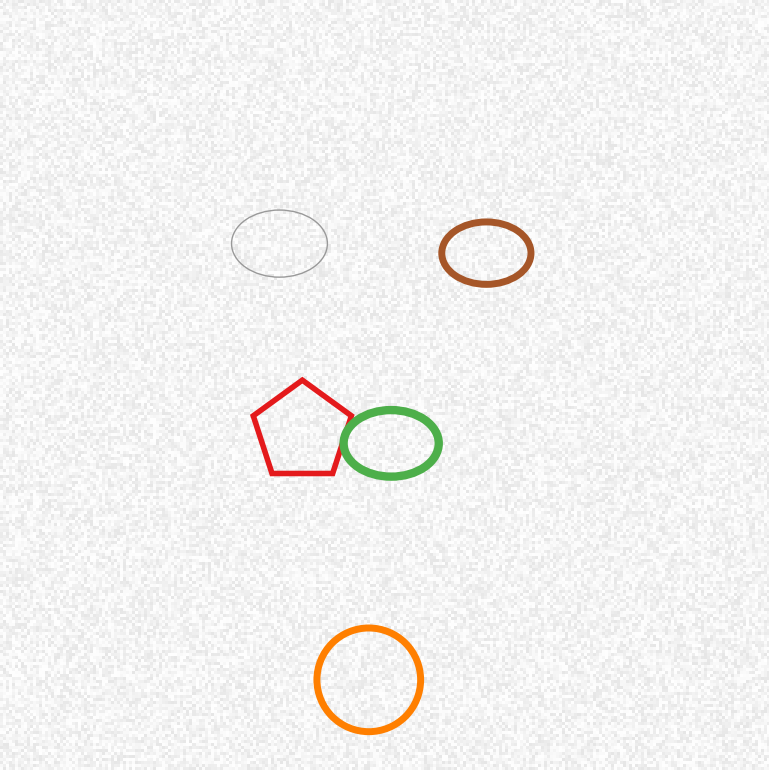[{"shape": "pentagon", "thickness": 2, "radius": 0.34, "center": [0.393, 0.439]}, {"shape": "oval", "thickness": 3, "radius": 0.31, "center": [0.508, 0.424]}, {"shape": "circle", "thickness": 2.5, "radius": 0.34, "center": [0.479, 0.117]}, {"shape": "oval", "thickness": 2.5, "radius": 0.29, "center": [0.632, 0.671]}, {"shape": "oval", "thickness": 0.5, "radius": 0.31, "center": [0.363, 0.684]}]